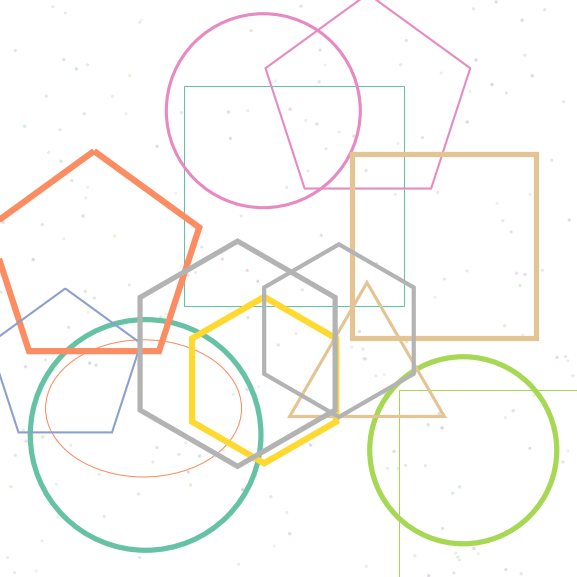[{"shape": "circle", "thickness": 2.5, "radius": 1.0, "center": [0.252, 0.246]}, {"shape": "square", "thickness": 0.5, "radius": 0.95, "center": [0.509, 0.659]}, {"shape": "pentagon", "thickness": 3, "radius": 0.96, "center": [0.163, 0.546]}, {"shape": "oval", "thickness": 0.5, "radius": 0.85, "center": [0.249, 0.292]}, {"shape": "pentagon", "thickness": 1, "radius": 0.69, "center": [0.113, 0.362]}, {"shape": "circle", "thickness": 1.5, "radius": 0.84, "center": [0.456, 0.807]}, {"shape": "pentagon", "thickness": 1, "radius": 0.93, "center": [0.637, 0.823]}, {"shape": "square", "thickness": 0.5, "radius": 0.93, "center": [0.876, 0.139]}, {"shape": "circle", "thickness": 2.5, "radius": 0.81, "center": [0.802, 0.219]}, {"shape": "hexagon", "thickness": 3, "radius": 0.72, "center": [0.457, 0.341]}, {"shape": "triangle", "thickness": 1.5, "radius": 0.77, "center": [0.635, 0.355]}, {"shape": "square", "thickness": 2.5, "radius": 0.8, "center": [0.769, 0.573]}, {"shape": "hexagon", "thickness": 2.5, "radius": 0.98, "center": [0.411, 0.387]}, {"shape": "hexagon", "thickness": 2, "radius": 0.75, "center": [0.587, 0.427]}]